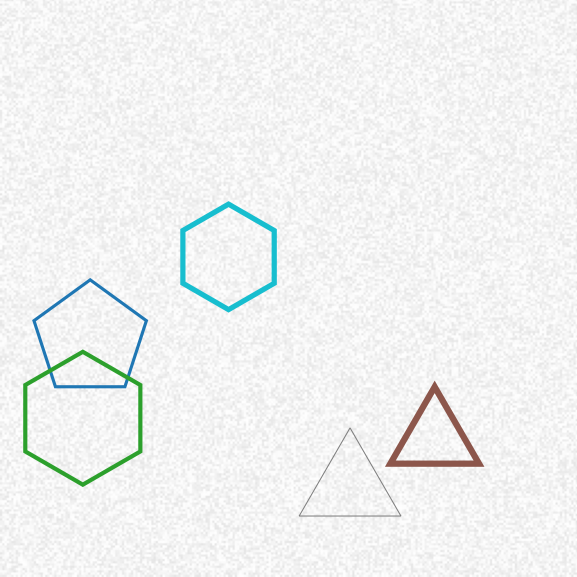[{"shape": "pentagon", "thickness": 1.5, "radius": 0.51, "center": [0.156, 0.412]}, {"shape": "hexagon", "thickness": 2, "radius": 0.58, "center": [0.143, 0.275]}, {"shape": "triangle", "thickness": 3, "radius": 0.44, "center": [0.753, 0.241]}, {"shape": "triangle", "thickness": 0.5, "radius": 0.51, "center": [0.606, 0.156]}, {"shape": "hexagon", "thickness": 2.5, "radius": 0.46, "center": [0.396, 0.554]}]